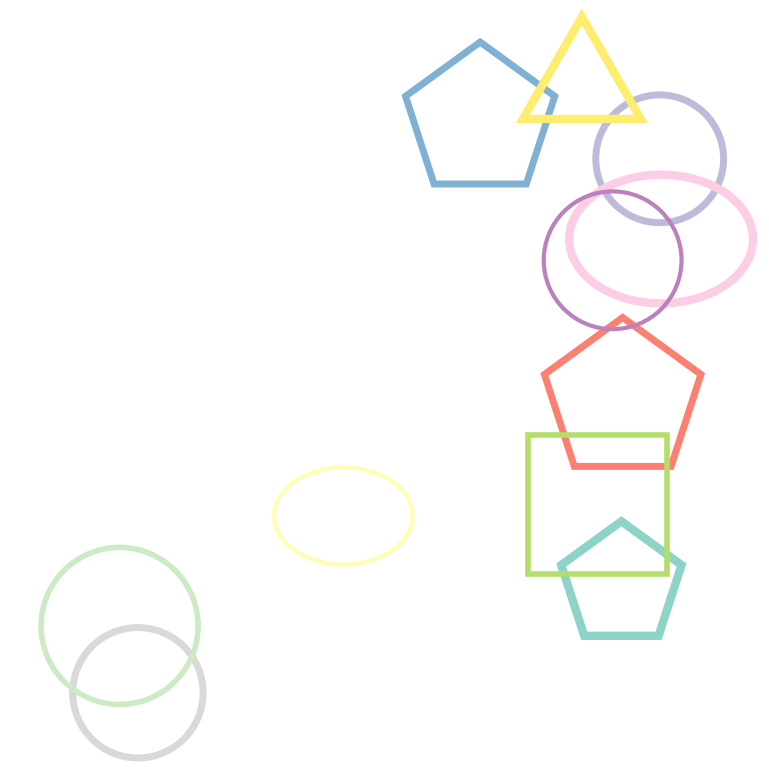[{"shape": "pentagon", "thickness": 3, "radius": 0.41, "center": [0.807, 0.241]}, {"shape": "oval", "thickness": 1.5, "radius": 0.45, "center": [0.446, 0.33]}, {"shape": "circle", "thickness": 2.5, "radius": 0.42, "center": [0.857, 0.794]}, {"shape": "pentagon", "thickness": 2.5, "radius": 0.53, "center": [0.809, 0.481]}, {"shape": "pentagon", "thickness": 2.5, "radius": 0.51, "center": [0.624, 0.843]}, {"shape": "square", "thickness": 2, "radius": 0.45, "center": [0.776, 0.345]}, {"shape": "oval", "thickness": 3, "radius": 0.6, "center": [0.859, 0.69]}, {"shape": "circle", "thickness": 2.5, "radius": 0.42, "center": [0.179, 0.1]}, {"shape": "circle", "thickness": 1.5, "radius": 0.45, "center": [0.796, 0.662]}, {"shape": "circle", "thickness": 2, "radius": 0.51, "center": [0.155, 0.187]}, {"shape": "triangle", "thickness": 3, "radius": 0.44, "center": [0.756, 0.89]}]